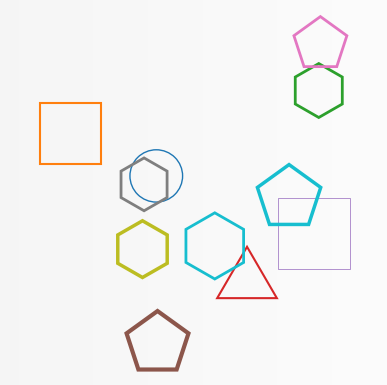[{"shape": "circle", "thickness": 1, "radius": 0.34, "center": [0.403, 0.543]}, {"shape": "square", "thickness": 1.5, "radius": 0.4, "center": [0.182, 0.653]}, {"shape": "hexagon", "thickness": 2, "radius": 0.35, "center": [0.823, 0.765]}, {"shape": "triangle", "thickness": 1.5, "radius": 0.44, "center": [0.637, 0.27]}, {"shape": "square", "thickness": 0.5, "radius": 0.46, "center": [0.81, 0.393]}, {"shape": "pentagon", "thickness": 3, "radius": 0.42, "center": [0.407, 0.108]}, {"shape": "pentagon", "thickness": 2, "radius": 0.36, "center": [0.827, 0.885]}, {"shape": "hexagon", "thickness": 2, "radius": 0.34, "center": [0.372, 0.521]}, {"shape": "hexagon", "thickness": 2.5, "radius": 0.37, "center": [0.368, 0.353]}, {"shape": "pentagon", "thickness": 2.5, "radius": 0.43, "center": [0.746, 0.487]}, {"shape": "hexagon", "thickness": 2, "radius": 0.43, "center": [0.554, 0.361]}]